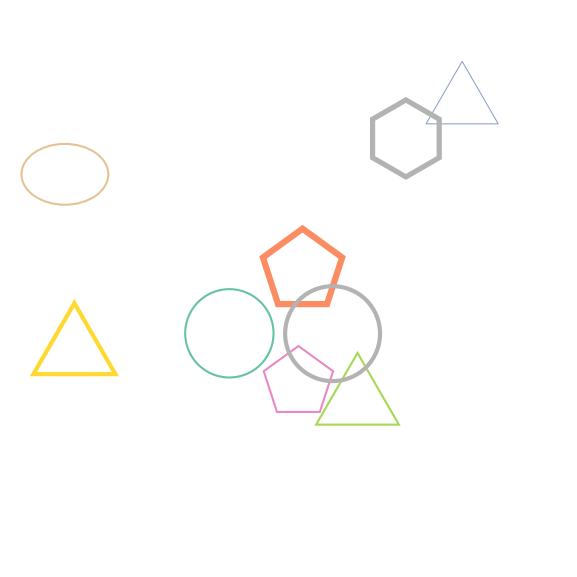[{"shape": "circle", "thickness": 1, "radius": 0.38, "center": [0.397, 0.422]}, {"shape": "pentagon", "thickness": 3, "radius": 0.36, "center": [0.524, 0.531]}, {"shape": "triangle", "thickness": 0.5, "radius": 0.36, "center": [0.8, 0.821]}, {"shape": "pentagon", "thickness": 1, "radius": 0.32, "center": [0.517, 0.337]}, {"shape": "triangle", "thickness": 1, "radius": 0.41, "center": [0.619, 0.305]}, {"shape": "triangle", "thickness": 2, "radius": 0.41, "center": [0.129, 0.392]}, {"shape": "oval", "thickness": 1, "radius": 0.38, "center": [0.112, 0.697]}, {"shape": "hexagon", "thickness": 2.5, "radius": 0.33, "center": [0.703, 0.759]}, {"shape": "circle", "thickness": 2, "radius": 0.41, "center": [0.576, 0.421]}]